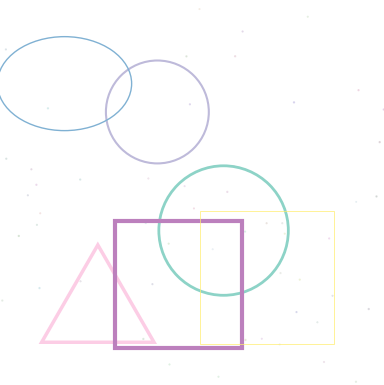[{"shape": "circle", "thickness": 2, "radius": 0.84, "center": [0.581, 0.401]}, {"shape": "circle", "thickness": 1.5, "radius": 0.67, "center": [0.409, 0.709]}, {"shape": "oval", "thickness": 1, "radius": 0.87, "center": [0.168, 0.783]}, {"shape": "triangle", "thickness": 2.5, "radius": 0.84, "center": [0.254, 0.195]}, {"shape": "square", "thickness": 3, "radius": 0.83, "center": [0.464, 0.261]}, {"shape": "square", "thickness": 0.5, "radius": 0.87, "center": [0.692, 0.279]}]